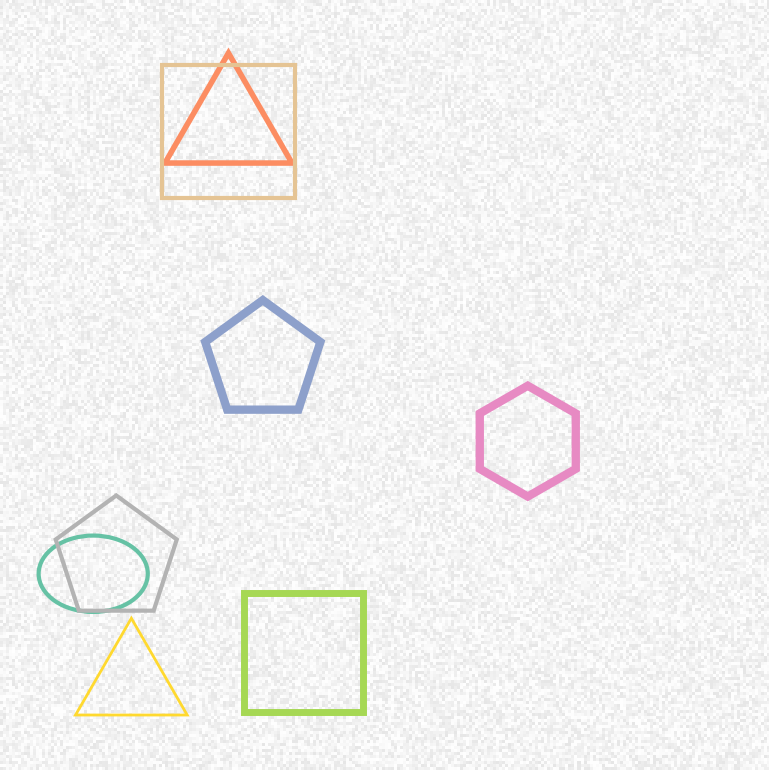[{"shape": "oval", "thickness": 1.5, "radius": 0.35, "center": [0.121, 0.255]}, {"shape": "triangle", "thickness": 2, "radius": 0.48, "center": [0.297, 0.836]}, {"shape": "pentagon", "thickness": 3, "radius": 0.39, "center": [0.341, 0.532]}, {"shape": "hexagon", "thickness": 3, "radius": 0.36, "center": [0.685, 0.427]}, {"shape": "square", "thickness": 2.5, "radius": 0.39, "center": [0.394, 0.152]}, {"shape": "triangle", "thickness": 1, "radius": 0.42, "center": [0.171, 0.113]}, {"shape": "square", "thickness": 1.5, "radius": 0.43, "center": [0.296, 0.829]}, {"shape": "pentagon", "thickness": 1.5, "radius": 0.41, "center": [0.151, 0.274]}]